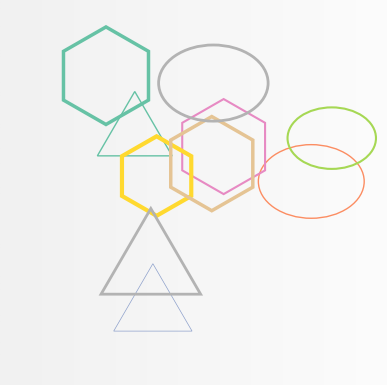[{"shape": "hexagon", "thickness": 2.5, "radius": 0.63, "center": [0.274, 0.803]}, {"shape": "triangle", "thickness": 1, "radius": 0.56, "center": [0.348, 0.651]}, {"shape": "oval", "thickness": 1, "radius": 0.68, "center": [0.803, 0.529]}, {"shape": "triangle", "thickness": 0.5, "radius": 0.58, "center": [0.395, 0.198]}, {"shape": "hexagon", "thickness": 1.5, "radius": 0.62, "center": [0.577, 0.619]}, {"shape": "oval", "thickness": 1.5, "radius": 0.57, "center": [0.856, 0.641]}, {"shape": "hexagon", "thickness": 3, "radius": 0.52, "center": [0.404, 0.543]}, {"shape": "hexagon", "thickness": 2.5, "radius": 0.61, "center": [0.547, 0.575]}, {"shape": "oval", "thickness": 2, "radius": 0.71, "center": [0.551, 0.784]}, {"shape": "triangle", "thickness": 2, "radius": 0.74, "center": [0.389, 0.31]}]